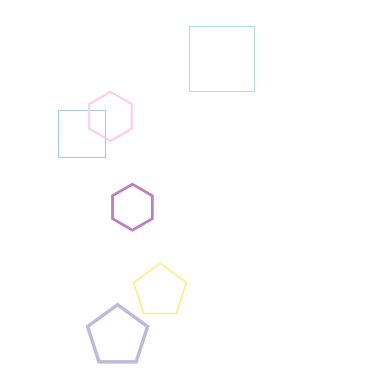[{"shape": "square", "thickness": 0.5, "radius": 0.42, "center": [0.576, 0.849]}, {"shape": "pentagon", "thickness": 2.5, "radius": 0.41, "center": [0.305, 0.126]}, {"shape": "square", "thickness": 0.5, "radius": 0.3, "center": [0.211, 0.653]}, {"shape": "hexagon", "thickness": 1.5, "radius": 0.32, "center": [0.287, 0.698]}, {"shape": "hexagon", "thickness": 2, "radius": 0.3, "center": [0.344, 0.462]}, {"shape": "pentagon", "thickness": 1, "radius": 0.36, "center": [0.416, 0.244]}]